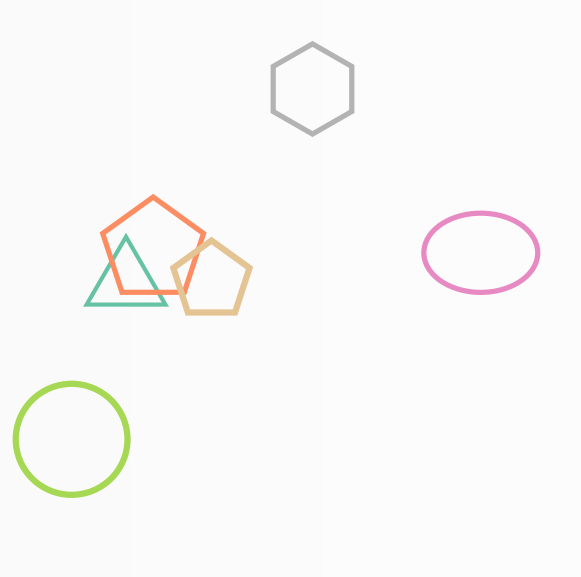[{"shape": "triangle", "thickness": 2, "radius": 0.39, "center": [0.217, 0.511]}, {"shape": "pentagon", "thickness": 2.5, "radius": 0.46, "center": [0.263, 0.567]}, {"shape": "oval", "thickness": 2.5, "radius": 0.49, "center": [0.827, 0.561]}, {"shape": "circle", "thickness": 3, "radius": 0.48, "center": [0.123, 0.238]}, {"shape": "pentagon", "thickness": 3, "radius": 0.34, "center": [0.364, 0.514]}, {"shape": "hexagon", "thickness": 2.5, "radius": 0.39, "center": [0.538, 0.845]}]